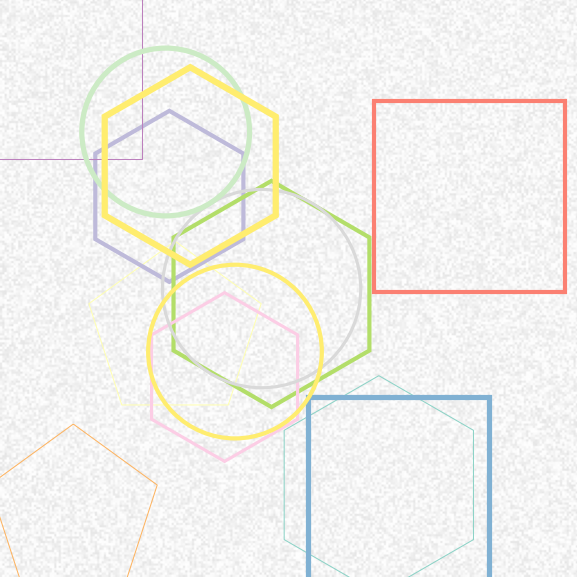[{"shape": "hexagon", "thickness": 0.5, "radius": 0.95, "center": [0.656, 0.159]}, {"shape": "pentagon", "thickness": 0.5, "radius": 0.78, "center": [0.303, 0.425]}, {"shape": "hexagon", "thickness": 2, "radius": 0.74, "center": [0.293, 0.659]}, {"shape": "square", "thickness": 2, "radius": 0.83, "center": [0.813, 0.659]}, {"shape": "square", "thickness": 2.5, "radius": 0.78, "center": [0.69, 0.154]}, {"shape": "pentagon", "thickness": 0.5, "radius": 0.76, "center": [0.127, 0.112]}, {"shape": "hexagon", "thickness": 2, "radius": 0.98, "center": [0.47, 0.49]}, {"shape": "hexagon", "thickness": 1.5, "radius": 0.73, "center": [0.389, 0.346]}, {"shape": "circle", "thickness": 1.5, "radius": 0.86, "center": [0.453, 0.499]}, {"shape": "square", "thickness": 0.5, "radius": 0.72, "center": [0.102, 0.869]}, {"shape": "circle", "thickness": 2.5, "radius": 0.73, "center": [0.287, 0.771]}, {"shape": "circle", "thickness": 2, "radius": 0.75, "center": [0.407, 0.39]}, {"shape": "hexagon", "thickness": 3, "radius": 0.85, "center": [0.329, 0.712]}]